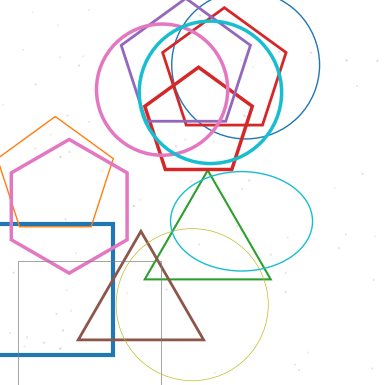[{"shape": "circle", "thickness": 1, "radius": 0.96, "center": [0.638, 0.831]}, {"shape": "square", "thickness": 3, "radius": 0.85, "center": [0.123, 0.249]}, {"shape": "pentagon", "thickness": 1, "radius": 0.79, "center": [0.144, 0.539]}, {"shape": "triangle", "thickness": 1.5, "radius": 0.94, "center": [0.54, 0.369]}, {"shape": "pentagon", "thickness": 2.5, "radius": 0.73, "center": [0.516, 0.679]}, {"shape": "pentagon", "thickness": 2, "radius": 0.84, "center": [0.583, 0.811]}, {"shape": "pentagon", "thickness": 2, "radius": 0.88, "center": [0.483, 0.828]}, {"shape": "triangle", "thickness": 2, "radius": 0.94, "center": [0.366, 0.211]}, {"shape": "circle", "thickness": 2.5, "radius": 0.85, "center": [0.421, 0.767]}, {"shape": "hexagon", "thickness": 2.5, "radius": 0.87, "center": [0.18, 0.464]}, {"shape": "square", "thickness": 0.5, "radius": 0.93, "center": [0.233, 0.138]}, {"shape": "circle", "thickness": 0.5, "radius": 0.99, "center": [0.499, 0.209]}, {"shape": "oval", "thickness": 1, "radius": 0.92, "center": [0.627, 0.425]}, {"shape": "circle", "thickness": 2.5, "radius": 0.92, "center": [0.547, 0.76]}]